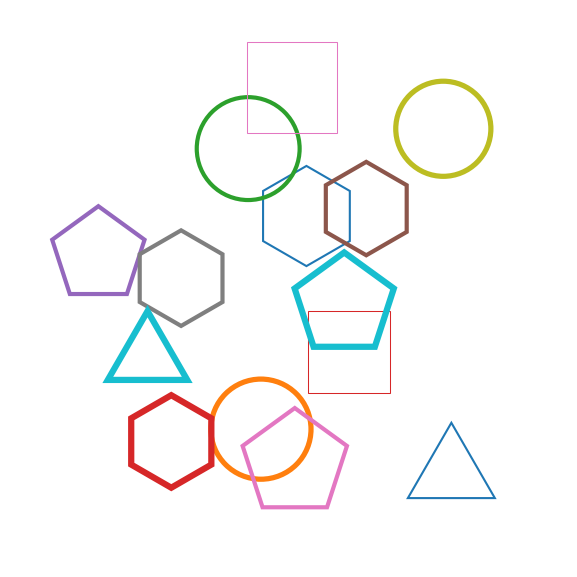[{"shape": "triangle", "thickness": 1, "radius": 0.43, "center": [0.782, 0.18]}, {"shape": "hexagon", "thickness": 1, "radius": 0.43, "center": [0.531, 0.625]}, {"shape": "circle", "thickness": 2.5, "radius": 0.43, "center": [0.452, 0.256]}, {"shape": "circle", "thickness": 2, "radius": 0.45, "center": [0.43, 0.742]}, {"shape": "square", "thickness": 0.5, "radius": 0.36, "center": [0.605, 0.39]}, {"shape": "hexagon", "thickness": 3, "radius": 0.4, "center": [0.297, 0.235]}, {"shape": "pentagon", "thickness": 2, "radius": 0.42, "center": [0.17, 0.558]}, {"shape": "hexagon", "thickness": 2, "radius": 0.4, "center": [0.634, 0.638]}, {"shape": "square", "thickness": 0.5, "radius": 0.39, "center": [0.506, 0.848]}, {"shape": "pentagon", "thickness": 2, "radius": 0.47, "center": [0.51, 0.198]}, {"shape": "hexagon", "thickness": 2, "radius": 0.41, "center": [0.314, 0.518]}, {"shape": "circle", "thickness": 2.5, "radius": 0.41, "center": [0.768, 0.776]}, {"shape": "triangle", "thickness": 3, "radius": 0.4, "center": [0.255, 0.381]}, {"shape": "pentagon", "thickness": 3, "radius": 0.45, "center": [0.596, 0.472]}]